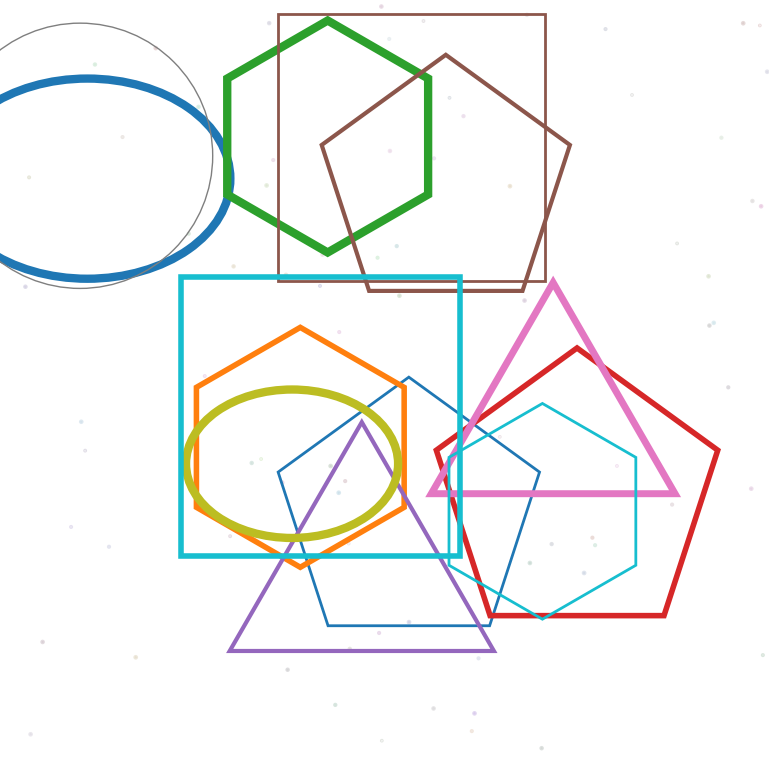[{"shape": "pentagon", "thickness": 1, "radius": 0.89, "center": [0.531, 0.332]}, {"shape": "oval", "thickness": 3, "radius": 0.93, "center": [0.113, 0.768]}, {"shape": "hexagon", "thickness": 2, "radius": 0.78, "center": [0.39, 0.419]}, {"shape": "hexagon", "thickness": 3, "radius": 0.75, "center": [0.426, 0.823]}, {"shape": "pentagon", "thickness": 2, "radius": 0.96, "center": [0.749, 0.356]}, {"shape": "triangle", "thickness": 1.5, "radius": 0.99, "center": [0.47, 0.254]}, {"shape": "square", "thickness": 1, "radius": 0.87, "center": [0.535, 0.809]}, {"shape": "pentagon", "thickness": 1.5, "radius": 0.85, "center": [0.579, 0.759]}, {"shape": "triangle", "thickness": 2.5, "radius": 0.91, "center": [0.718, 0.45]}, {"shape": "circle", "thickness": 0.5, "radius": 0.86, "center": [0.104, 0.798]}, {"shape": "oval", "thickness": 3, "radius": 0.69, "center": [0.379, 0.398]}, {"shape": "square", "thickness": 2, "radius": 0.91, "center": [0.416, 0.46]}, {"shape": "hexagon", "thickness": 1, "radius": 0.7, "center": [0.704, 0.336]}]